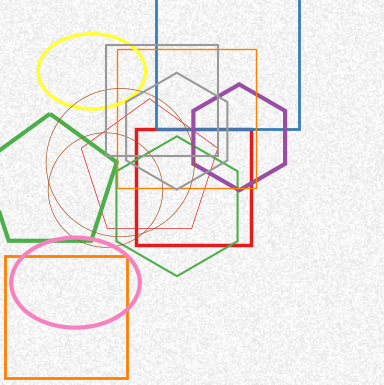[{"shape": "square", "thickness": 2.5, "radius": 0.75, "center": [0.503, 0.515]}, {"shape": "pentagon", "thickness": 0.5, "radius": 0.93, "center": [0.388, 0.557]}, {"shape": "square", "thickness": 2, "radius": 0.93, "center": [0.591, 0.851]}, {"shape": "hexagon", "thickness": 1.5, "radius": 0.91, "center": [0.46, 0.464]}, {"shape": "pentagon", "thickness": 3, "radius": 0.91, "center": [0.13, 0.522]}, {"shape": "hexagon", "thickness": 3, "radius": 0.69, "center": [0.621, 0.643]}, {"shape": "square", "thickness": 1, "radius": 0.9, "center": [0.484, 0.693]}, {"shape": "square", "thickness": 2, "radius": 0.79, "center": [0.171, 0.177]}, {"shape": "oval", "thickness": 2.5, "radius": 0.7, "center": [0.239, 0.815]}, {"shape": "circle", "thickness": 0.5, "radius": 0.74, "center": [0.274, 0.506]}, {"shape": "circle", "thickness": 0.5, "radius": 0.96, "center": [0.312, 0.578]}, {"shape": "oval", "thickness": 3, "radius": 0.84, "center": [0.196, 0.266]}, {"shape": "square", "thickness": 1.5, "radius": 0.72, "center": [0.421, 0.738]}, {"shape": "hexagon", "thickness": 1.5, "radius": 0.76, "center": [0.459, 0.659]}]